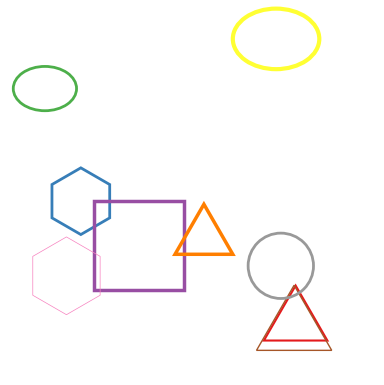[{"shape": "triangle", "thickness": 1.5, "radius": 0.48, "center": [0.768, 0.163]}, {"shape": "hexagon", "thickness": 2, "radius": 0.43, "center": [0.21, 0.477]}, {"shape": "oval", "thickness": 2, "radius": 0.41, "center": [0.117, 0.77]}, {"shape": "square", "thickness": 2.5, "radius": 0.58, "center": [0.361, 0.362]}, {"shape": "triangle", "thickness": 2.5, "radius": 0.43, "center": [0.53, 0.383]}, {"shape": "oval", "thickness": 3, "radius": 0.56, "center": [0.717, 0.899]}, {"shape": "triangle", "thickness": 1, "radius": 0.56, "center": [0.764, 0.146]}, {"shape": "hexagon", "thickness": 0.5, "radius": 0.5, "center": [0.173, 0.284]}, {"shape": "circle", "thickness": 2, "radius": 0.42, "center": [0.729, 0.31]}]